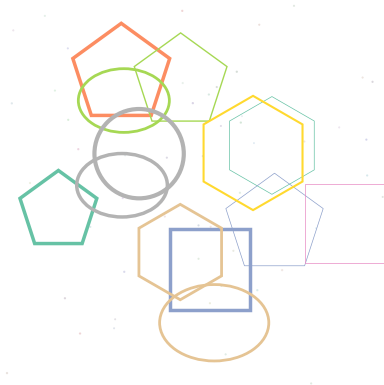[{"shape": "pentagon", "thickness": 2.5, "radius": 0.52, "center": [0.152, 0.452]}, {"shape": "hexagon", "thickness": 0.5, "radius": 0.63, "center": [0.706, 0.622]}, {"shape": "pentagon", "thickness": 2.5, "radius": 0.66, "center": [0.315, 0.807]}, {"shape": "square", "thickness": 2.5, "radius": 0.53, "center": [0.545, 0.3]}, {"shape": "pentagon", "thickness": 0.5, "radius": 0.66, "center": [0.713, 0.417]}, {"shape": "square", "thickness": 0.5, "radius": 0.51, "center": [0.896, 0.419]}, {"shape": "oval", "thickness": 2, "radius": 0.59, "center": [0.322, 0.739]}, {"shape": "pentagon", "thickness": 1, "radius": 0.63, "center": [0.469, 0.788]}, {"shape": "hexagon", "thickness": 1.5, "radius": 0.74, "center": [0.657, 0.603]}, {"shape": "oval", "thickness": 2, "radius": 0.71, "center": [0.556, 0.162]}, {"shape": "hexagon", "thickness": 2, "radius": 0.62, "center": [0.468, 0.345]}, {"shape": "circle", "thickness": 3, "radius": 0.58, "center": [0.361, 0.601]}, {"shape": "oval", "thickness": 2.5, "radius": 0.59, "center": [0.317, 0.519]}]